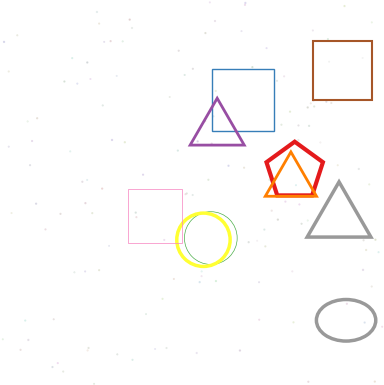[{"shape": "pentagon", "thickness": 3, "radius": 0.39, "center": [0.765, 0.555]}, {"shape": "square", "thickness": 1, "radius": 0.41, "center": [0.631, 0.74]}, {"shape": "circle", "thickness": 0.5, "radius": 0.34, "center": [0.548, 0.382]}, {"shape": "triangle", "thickness": 2, "radius": 0.41, "center": [0.564, 0.664]}, {"shape": "triangle", "thickness": 2, "radius": 0.38, "center": [0.756, 0.529]}, {"shape": "circle", "thickness": 2.5, "radius": 0.35, "center": [0.528, 0.377]}, {"shape": "square", "thickness": 1.5, "radius": 0.39, "center": [0.89, 0.817]}, {"shape": "square", "thickness": 0.5, "radius": 0.36, "center": [0.402, 0.439]}, {"shape": "oval", "thickness": 2.5, "radius": 0.39, "center": [0.899, 0.168]}, {"shape": "triangle", "thickness": 2.5, "radius": 0.48, "center": [0.881, 0.432]}]